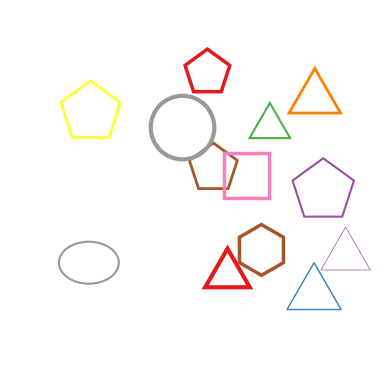[{"shape": "pentagon", "thickness": 2.5, "radius": 0.31, "center": [0.539, 0.811]}, {"shape": "triangle", "thickness": 3, "radius": 0.33, "center": [0.591, 0.287]}, {"shape": "triangle", "thickness": 1, "radius": 0.41, "center": [0.816, 0.237]}, {"shape": "triangle", "thickness": 1.5, "radius": 0.3, "center": [0.701, 0.672]}, {"shape": "triangle", "thickness": 0.5, "radius": 0.37, "center": [0.898, 0.336]}, {"shape": "pentagon", "thickness": 1.5, "radius": 0.42, "center": [0.84, 0.505]}, {"shape": "triangle", "thickness": 2, "radius": 0.39, "center": [0.818, 0.745]}, {"shape": "pentagon", "thickness": 2, "radius": 0.41, "center": [0.235, 0.709]}, {"shape": "hexagon", "thickness": 2.5, "radius": 0.33, "center": [0.679, 0.351]}, {"shape": "pentagon", "thickness": 2, "radius": 0.33, "center": [0.554, 0.563]}, {"shape": "square", "thickness": 2.5, "radius": 0.29, "center": [0.64, 0.543]}, {"shape": "circle", "thickness": 3, "radius": 0.41, "center": [0.474, 0.669]}, {"shape": "oval", "thickness": 1.5, "radius": 0.39, "center": [0.231, 0.318]}]